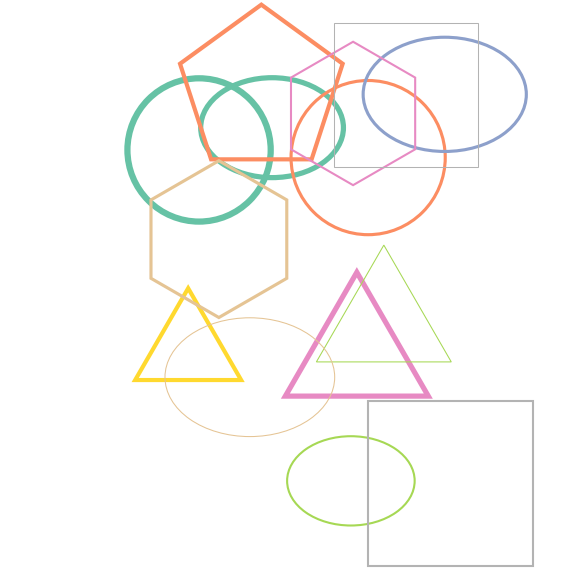[{"shape": "circle", "thickness": 3, "radius": 0.62, "center": [0.345, 0.739]}, {"shape": "oval", "thickness": 2.5, "radius": 0.62, "center": [0.471, 0.778]}, {"shape": "pentagon", "thickness": 2, "radius": 0.74, "center": [0.453, 0.843]}, {"shape": "circle", "thickness": 1.5, "radius": 0.67, "center": [0.637, 0.726]}, {"shape": "oval", "thickness": 1.5, "radius": 0.71, "center": [0.77, 0.836]}, {"shape": "triangle", "thickness": 2.5, "radius": 0.71, "center": [0.618, 0.385]}, {"shape": "hexagon", "thickness": 1, "radius": 0.62, "center": [0.611, 0.803]}, {"shape": "triangle", "thickness": 0.5, "radius": 0.67, "center": [0.665, 0.44]}, {"shape": "oval", "thickness": 1, "radius": 0.55, "center": [0.608, 0.166]}, {"shape": "triangle", "thickness": 2, "radius": 0.53, "center": [0.326, 0.394]}, {"shape": "hexagon", "thickness": 1.5, "radius": 0.68, "center": [0.379, 0.585]}, {"shape": "oval", "thickness": 0.5, "radius": 0.73, "center": [0.433, 0.346]}, {"shape": "square", "thickness": 1, "radius": 0.71, "center": [0.78, 0.162]}, {"shape": "square", "thickness": 0.5, "radius": 0.62, "center": [0.703, 0.835]}]